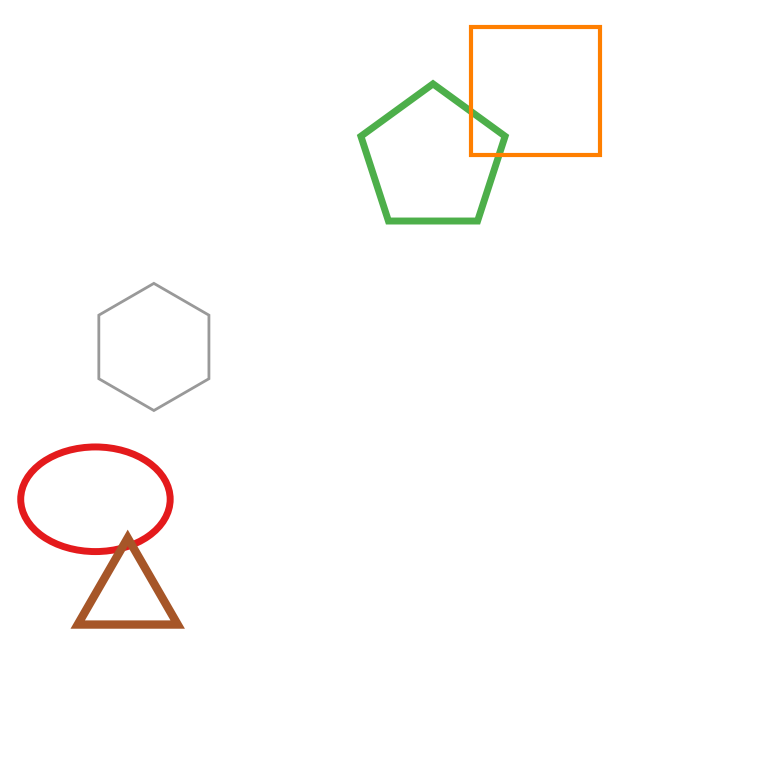[{"shape": "oval", "thickness": 2.5, "radius": 0.49, "center": [0.124, 0.352]}, {"shape": "pentagon", "thickness": 2.5, "radius": 0.49, "center": [0.562, 0.793]}, {"shape": "square", "thickness": 1.5, "radius": 0.42, "center": [0.696, 0.882]}, {"shape": "triangle", "thickness": 3, "radius": 0.37, "center": [0.166, 0.226]}, {"shape": "hexagon", "thickness": 1, "radius": 0.41, "center": [0.2, 0.549]}]